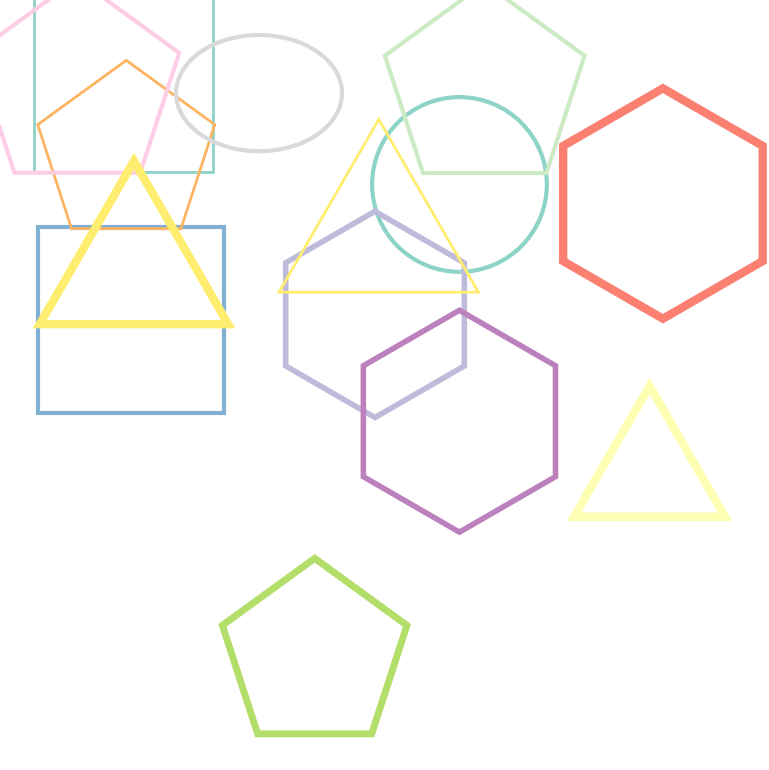[{"shape": "circle", "thickness": 1.5, "radius": 0.57, "center": [0.597, 0.76]}, {"shape": "square", "thickness": 1, "radius": 0.58, "center": [0.161, 0.893]}, {"shape": "triangle", "thickness": 3, "radius": 0.57, "center": [0.844, 0.386]}, {"shape": "hexagon", "thickness": 2, "radius": 0.67, "center": [0.487, 0.592]}, {"shape": "hexagon", "thickness": 3, "radius": 0.75, "center": [0.861, 0.736]}, {"shape": "square", "thickness": 1.5, "radius": 0.6, "center": [0.17, 0.584]}, {"shape": "pentagon", "thickness": 1, "radius": 0.6, "center": [0.164, 0.801]}, {"shape": "pentagon", "thickness": 2.5, "radius": 0.63, "center": [0.409, 0.149]}, {"shape": "pentagon", "thickness": 1.5, "radius": 0.7, "center": [0.1, 0.888]}, {"shape": "oval", "thickness": 1.5, "radius": 0.54, "center": [0.336, 0.879]}, {"shape": "hexagon", "thickness": 2, "radius": 0.72, "center": [0.597, 0.453]}, {"shape": "pentagon", "thickness": 1.5, "radius": 0.68, "center": [0.63, 0.886]}, {"shape": "triangle", "thickness": 1, "radius": 0.75, "center": [0.492, 0.695]}, {"shape": "triangle", "thickness": 3, "radius": 0.71, "center": [0.174, 0.65]}]